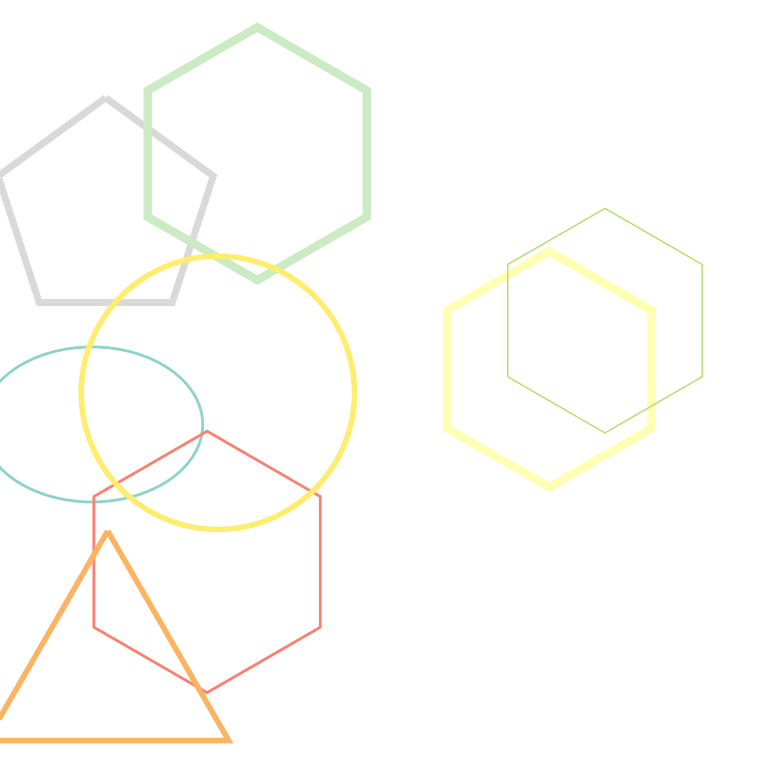[{"shape": "oval", "thickness": 1, "radius": 0.72, "center": [0.119, 0.449]}, {"shape": "hexagon", "thickness": 3, "radius": 0.77, "center": [0.713, 0.52]}, {"shape": "hexagon", "thickness": 1, "radius": 0.85, "center": [0.269, 0.27]}, {"shape": "triangle", "thickness": 2, "radius": 0.91, "center": [0.14, 0.129]}, {"shape": "hexagon", "thickness": 0.5, "radius": 0.73, "center": [0.786, 0.584]}, {"shape": "pentagon", "thickness": 2.5, "radius": 0.73, "center": [0.137, 0.726]}, {"shape": "hexagon", "thickness": 3, "radius": 0.82, "center": [0.334, 0.8]}, {"shape": "circle", "thickness": 2, "radius": 0.89, "center": [0.283, 0.49]}]